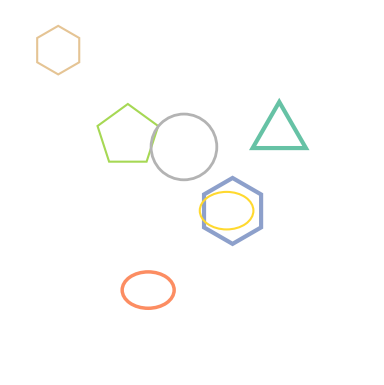[{"shape": "triangle", "thickness": 3, "radius": 0.4, "center": [0.725, 0.655]}, {"shape": "oval", "thickness": 2.5, "radius": 0.34, "center": [0.385, 0.247]}, {"shape": "hexagon", "thickness": 3, "radius": 0.43, "center": [0.604, 0.452]}, {"shape": "pentagon", "thickness": 1.5, "radius": 0.41, "center": [0.332, 0.647]}, {"shape": "oval", "thickness": 1.5, "radius": 0.35, "center": [0.589, 0.453]}, {"shape": "hexagon", "thickness": 1.5, "radius": 0.32, "center": [0.151, 0.87]}, {"shape": "circle", "thickness": 2, "radius": 0.43, "center": [0.478, 0.618]}]